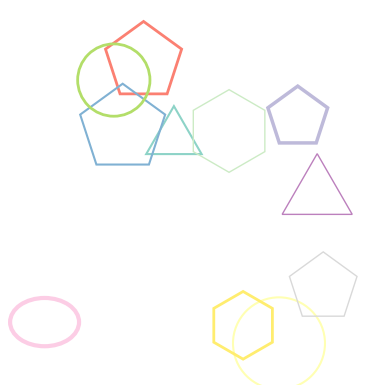[{"shape": "triangle", "thickness": 1.5, "radius": 0.42, "center": [0.452, 0.641]}, {"shape": "circle", "thickness": 1.5, "radius": 0.6, "center": [0.725, 0.108]}, {"shape": "pentagon", "thickness": 2.5, "radius": 0.41, "center": [0.773, 0.695]}, {"shape": "pentagon", "thickness": 2, "radius": 0.52, "center": [0.373, 0.84]}, {"shape": "pentagon", "thickness": 1.5, "radius": 0.58, "center": [0.319, 0.666]}, {"shape": "circle", "thickness": 2, "radius": 0.47, "center": [0.296, 0.792]}, {"shape": "oval", "thickness": 3, "radius": 0.45, "center": [0.116, 0.163]}, {"shape": "pentagon", "thickness": 1, "radius": 0.46, "center": [0.84, 0.253]}, {"shape": "triangle", "thickness": 1, "radius": 0.53, "center": [0.824, 0.496]}, {"shape": "hexagon", "thickness": 1, "radius": 0.54, "center": [0.595, 0.66]}, {"shape": "hexagon", "thickness": 2, "radius": 0.44, "center": [0.631, 0.155]}]